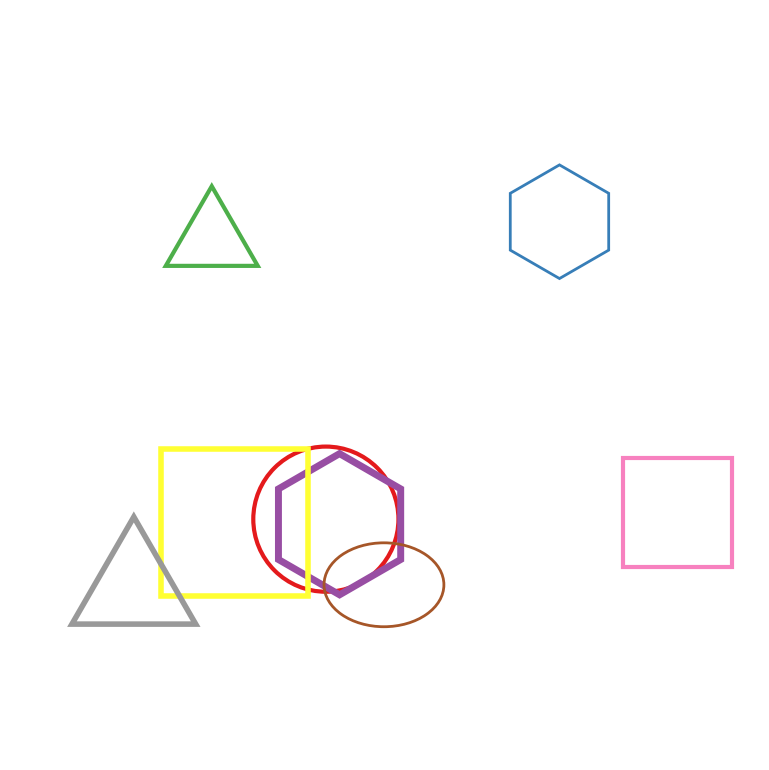[{"shape": "circle", "thickness": 1.5, "radius": 0.47, "center": [0.423, 0.326]}, {"shape": "hexagon", "thickness": 1, "radius": 0.37, "center": [0.727, 0.712]}, {"shape": "triangle", "thickness": 1.5, "radius": 0.34, "center": [0.275, 0.689]}, {"shape": "hexagon", "thickness": 2.5, "radius": 0.46, "center": [0.441, 0.319]}, {"shape": "square", "thickness": 2, "radius": 0.48, "center": [0.305, 0.322]}, {"shape": "oval", "thickness": 1, "radius": 0.39, "center": [0.499, 0.241]}, {"shape": "square", "thickness": 1.5, "radius": 0.35, "center": [0.879, 0.334]}, {"shape": "triangle", "thickness": 2, "radius": 0.46, "center": [0.174, 0.236]}]